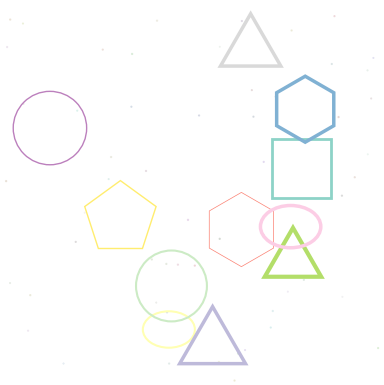[{"shape": "square", "thickness": 2, "radius": 0.38, "center": [0.783, 0.562]}, {"shape": "oval", "thickness": 1.5, "radius": 0.34, "center": [0.439, 0.144]}, {"shape": "triangle", "thickness": 2.5, "radius": 0.49, "center": [0.552, 0.105]}, {"shape": "hexagon", "thickness": 0.5, "radius": 0.48, "center": [0.627, 0.404]}, {"shape": "hexagon", "thickness": 2.5, "radius": 0.43, "center": [0.793, 0.716]}, {"shape": "triangle", "thickness": 3, "radius": 0.42, "center": [0.761, 0.324]}, {"shape": "oval", "thickness": 2.5, "radius": 0.39, "center": [0.755, 0.411]}, {"shape": "triangle", "thickness": 2.5, "radius": 0.45, "center": [0.651, 0.874]}, {"shape": "circle", "thickness": 1, "radius": 0.48, "center": [0.13, 0.667]}, {"shape": "circle", "thickness": 1.5, "radius": 0.46, "center": [0.445, 0.257]}, {"shape": "pentagon", "thickness": 1, "radius": 0.49, "center": [0.313, 0.433]}]